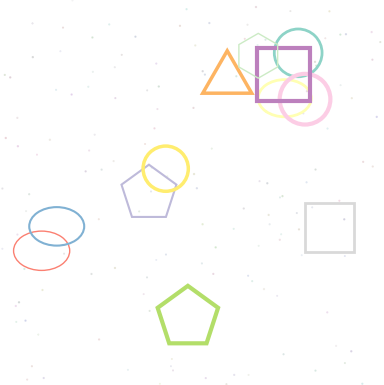[{"shape": "circle", "thickness": 2, "radius": 0.31, "center": [0.774, 0.863]}, {"shape": "oval", "thickness": 2, "radius": 0.35, "center": [0.739, 0.745]}, {"shape": "pentagon", "thickness": 1.5, "radius": 0.38, "center": [0.387, 0.497]}, {"shape": "oval", "thickness": 1, "radius": 0.36, "center": [0.108, 0.349]}, {"shape": "oval", "thickness": 1.5, "radius": 0.36, "center": [0.147, 0.412]}, {"shape": "triangle", "thickness": 2.5, "radius": 0.37, "center": [0.59, 0.795]}, {"shape": "pentagon", "thickness": 3, "radius": 0.41, "center": [0.488, 0.175]}, {"shape": "circle", "thickness": 3, "radius": 0.33, "center": [0.792, 0.742]}, {"shape": "square", "thickness": 2, "radius": 0.32, "center": [0.856, 0.408]}, {"shape": "square", "thickness": 3, "radius": 0.35, "center": [0.736, 0.807]}, {"shape": "hexagon", "thickness": 1, "radius": 0.29, "center": [0.671, 0.855]}, {"shape": "circle", "thickness": 2.5, "radius": 0.29, "center": [0.43, 0.562]}]